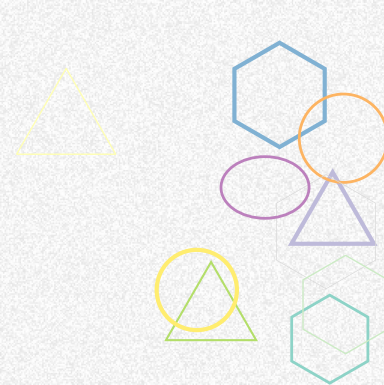[{"shape": "hexagon", "thickness": 2, "radius": 0.57, "center": [0.857, 0.119]}, {"shape": "triangle", "thickness": 1, "radius": 0.74, "center": [0.172, 0.674]}, {"shape": "triangle", "thickness": 3, "radius": 0.62, "center": [0.864, 0.429]}, {"shape": "hexagon", "thickness": 3, "radius": 0.68, "center": [0.726, 0.753]}, {"shape": "circle", "thickness": 2, "radius": 0.57, "center": [0.892, 0.641]}, {"shape": "triangle", "thickness": 1.5, "radius": 0.68, "center": [0.548, 0.184]}, {"shape": "hexagon", "thickness": 0.5, "radius": 0.74, "center": [0.847, 0.398]}, {"shape": "oval", "thickness": 2, "radius": 0.57, "center": [0.688, 0.513]}, {"shape": "hexagon", "thickness": 1, "radius": 0.64, "center": [0.898, 0.209]}, {"shape": "circle", "thickness": 3, "radius": 0.52, "center": [0.511, 0.247]}]